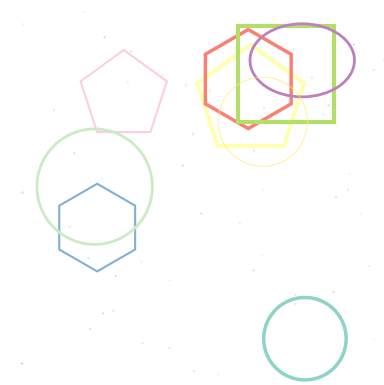[{"shape": "circle", "thickness": 2.5, "radius": 0.54, "center": [0.792, 0.12]}, {"shape": "pentagon", "thickness": 3, "radius": 0.73, "center": [0.651, 0.738]}, {"shape": "hexagon", "thickness": 2.5, "radius": 0.64, "center": [0.645, 0.795]}, {"shape": "hexagon", "thickness": 1.5, "radius": 0.57, "center": [0.252, 0.409]}, {"shape": "square", "thickness": 3, "radius": 0.62, "center": [0.742, 0.807]}, {"shape": "pentagon", "thickness": 1.5, "radius": 0.59, "center": [0.321, 0.752]}, {"shape": "oval", "thickness": 2, "radius": 0.68, "center": [0.785, 0.843]}, {"shape": "circle", "thickness": 2, "radius": 0.75, "center": [0.246, 0.515]}, {"shape": "circle", "thickness": 0.5, "radius": 0.58, "center": [0.682, 0.684]}]